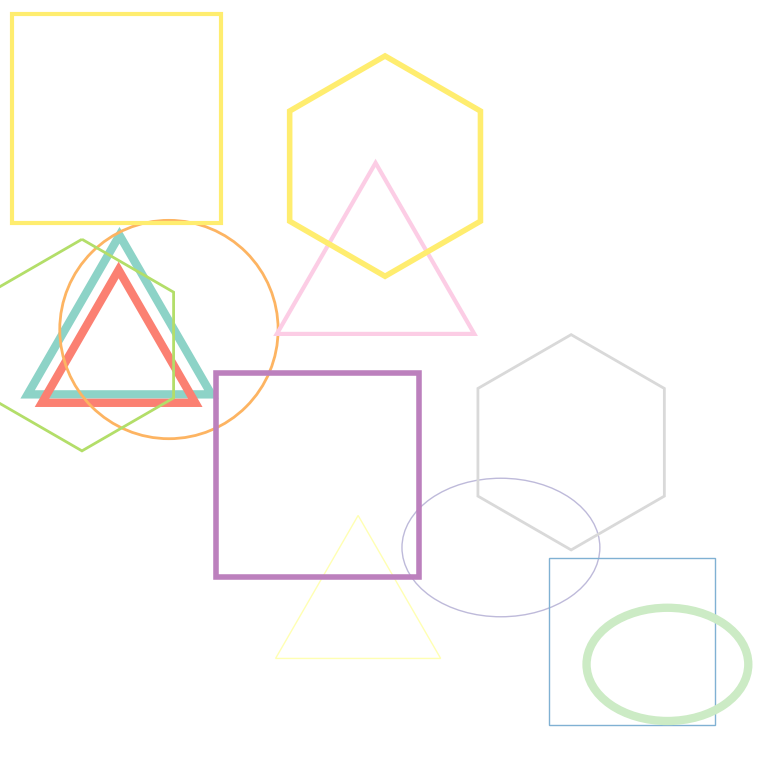[{"shape": "triangle", "thickness": 3, "radius": 0.69, "center": [0.155, 0.557]}, {"shape": "triangle", "thickness": 0.5, "radius": 0.62, "center": [0.465, 0.207]}, {"shape": "oval", "thickness": 0.5, "radius": 0.64, "center": [0.651, 0.289]}, {"shape": "triangle", "thickness": 3, "radius": 0.57, "center": [0.154, 0.534]}, {"shape": "square", "thickness": 0.5, "radius": 0.54, "center": [0.821, 0.167]}, {"shape": "circle", "thickness": 1, "radius": 0.71, "center": [0.219, 0.572]}, {"shape": "hexagon", "thickness": 1, "radius": 0.69, "center": [0.106, 0.552]}, {"shape": "triangle", "thickness": 1.5, "radius": 0.74, "center": [0.488, 0.64]}, {"shape": "hexagon", "thickness": 1, "radius": 0.7, "center": [0.742, 0.426]}, {"shape": "square", "thickness": 2, "radius": 0.66, "center": [0.413, 0.383]}, {"shape": "oval", "thickness": 3, "radius": 0.53, "center": [0.867, 0.137]}, {"shape": "square", "thickness": 1.5, "radius": 0.68, "center": [0.152, 0.847]}, {"shape": "hexagon", "thickness": 2, "radius": 0.72, "center": [0.5, 0.784]}]